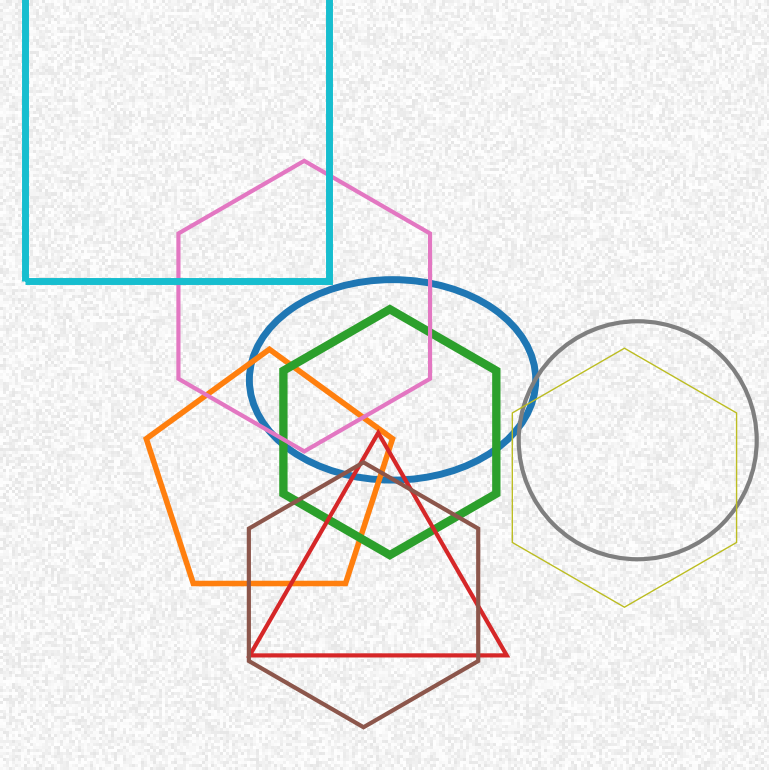[{"shape": "oval", "thickness": 2.5, "radius": 0.93, "center": [0.51, 0.507]}, {"shape": "pentagon", "thickness": 2, "radius": 0.84, "center": [0.35, 0.378]}, {"shape": "hexagon", "thickness": 3, "radius": 0.8, "center": [0.506, 0.439]}, {"shape": "triangle", "thickness": 1.5, "radius": 0.96, "center": [0.491, 0.245]}, {"shape": "hexagon", "thickness": 1.5, "radius": 0.86, "center": [0.472, 0.228]}, {"shape": "hexagon", "thickness": 1.5, "radius": 0.94, "center": [0.395, 0.602]}, {"shape": "circle", "thickness": 1.5, "radius": 0.77, "center": [0.828, 0.428]}, {"shape": "hexagon", "thickness": 0.5, "radius": 0.84, "center": [0.811, 0.38]}, {"shape": "square", "thickness": 2.5, "radius": 0.99, "center": [0.23, 0.832]}]